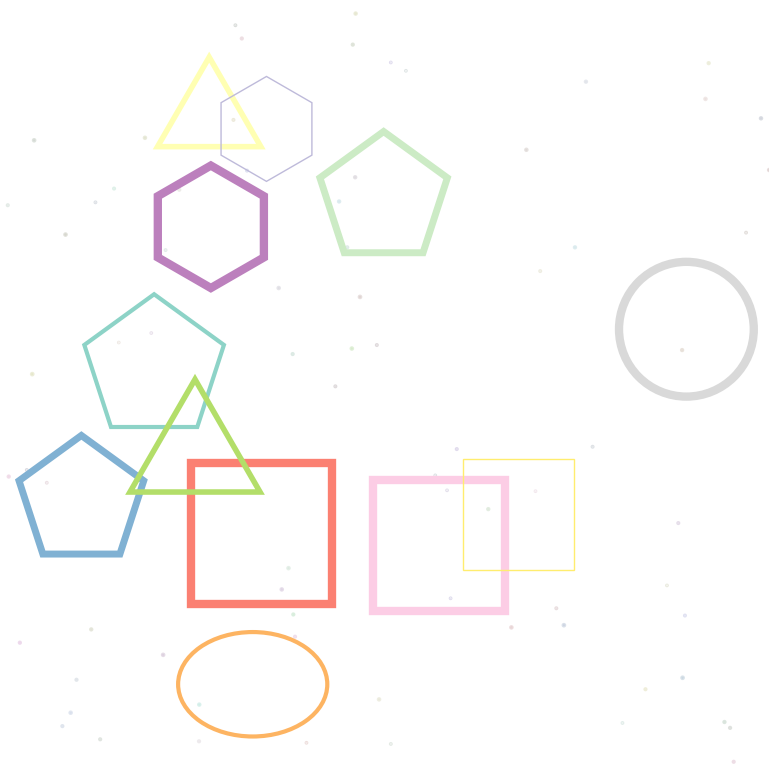[{"shape": "pentagon", "thickness": 1.5, "radius": 0.48, "center": [0.2, 0.523]}, {"shape": "triangle", "thickness": 2, "radius": 0.39, "center": [0.272, 0.848]}, {"shape": "hexagon", "thickness": 0.5, "radius": 0.34, "center": [0.346, 0.833]}, {"shape": "square", "thickness": 3, "radius": 0.46, "center": [0.34, 0.307]}, {"shape": "pentagon", "thickness": 2.5, "radius": 0.43, "center": [0.106, 0.349]}, {"shape": "oval", "thickness": 1.5, "radius": 0.48, "center": [0.328, 0.111]}, {"shape": "triangle", "thickness": 2, "radius": 0.49, "center": [0.253, 0.41]}, {"shape": "square", "thickness": 3, "radius": 0.43, "center": [0.57, 0.292]}, {"shape": "circle", "thickness": 3, "radius": 0.44, "center": [0.891, 0.572]}, {"shape": "hexagon", "thickness": 3, "radius": 0.4, "center": [0.274, 0.705]}, {"shape": "pentagon", "thickness": 2.5, "radius": 0.44, "center": [0.498, 0.742]}, {"shape": "square", "thickness": 0.5, "radius": 0.36, "center": [0.674, 0.332]}]